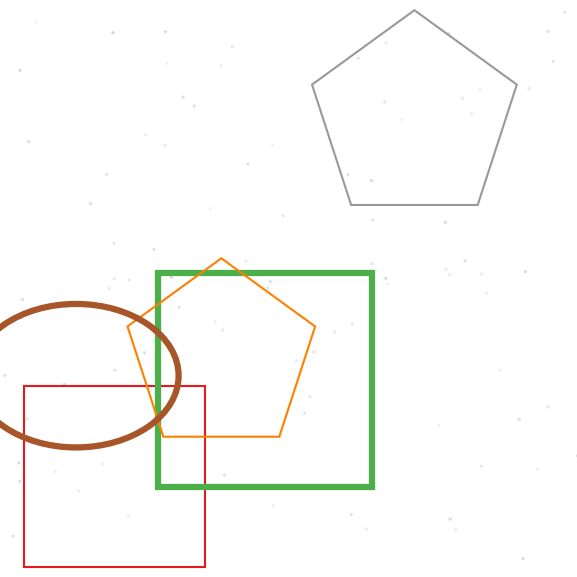[{"shape": "square", "thickness": 1, "radius": 0.79, "center": [0.198, 0.174]}, {"shape": "square", "thickness": 3, "radius": 0.93, "center": [0.459, 0.341]}, {"shape": "pentagon", "thickness": 1, "radius": 0.85, "center": [0.383, 0.381]}, {"shape": "oval", "thickness": 3, "radius": 0.89, "center": [0.132, 0.349]}, {"shape": "pentagon", "thickness": 1, "radius": 0.93, "center": [0.718, 0.795]}]